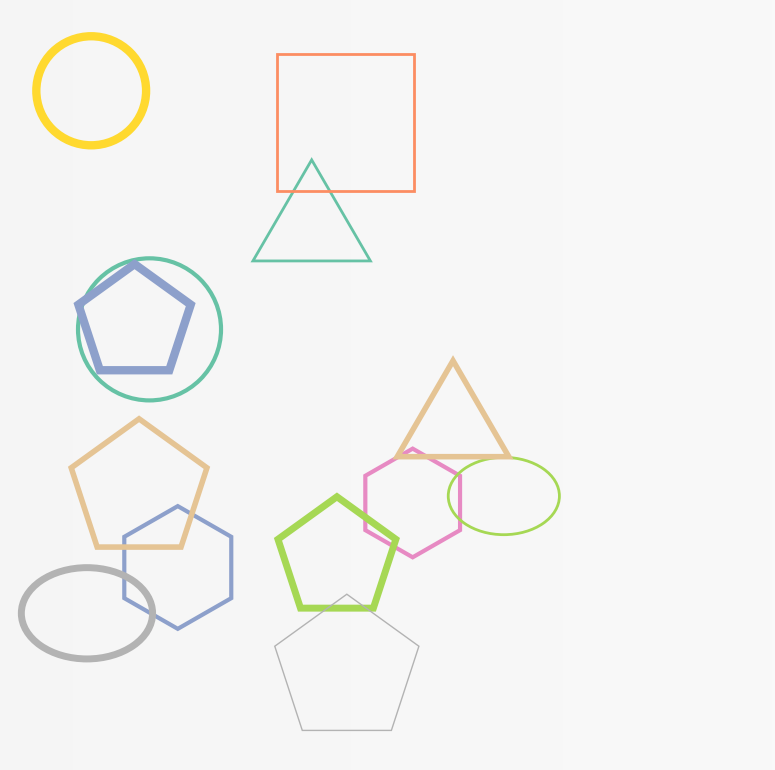[{"shape": "circle", "thickness": 1.5, "radius": 0.46, "center": [0.193, 0.572]}, {"shape": "triangle", "thickness": 1, "radius": 0.44, "center": [0.402, 0.705]}, {"shape": "square", "thickness": 1, "radius": 0.44, "center": [0.445, 0.841]}, {"shape": "hexagon", "thickness": 1.5, "radius": 0.4, "center": [0.229, 0.263]}, {"shape": "pentagon", "thickness": 3, "radius": 0.38, "center": [0.174, 0.581]}, {"shape": "hexagon", "thickness": 1.5, "radius": 0.35, "center": [0.533, 0.347]}, {"shape": "pentagon", "thickness": 2.5, "radius": 0.4, "center": [0.435, 0.275]}, {"shape": "oval", "thickness": 1, "radius": 0.36, "center": [0.65, 0.356]}, {"shape": "circle", "thickness": 3, "radius": 0.35, "center": [0.118, 0.882]}, {"shape": "triangle", "thickness": 2, "radius": 0.42, "center": [0.585, 0.448]}, {"shape": "pentagon", "thickness": 2, "radius": 0.46, "center": [0.179, 0.364]}, {"shape": "pentagon", "thickness": 0.5, "radius": 0.49, "center": [0.448, 0.131]}, {"shape": "oval", "thickness": 2.5, "radius": 0.42, "center": [0.112, 0.204]}]